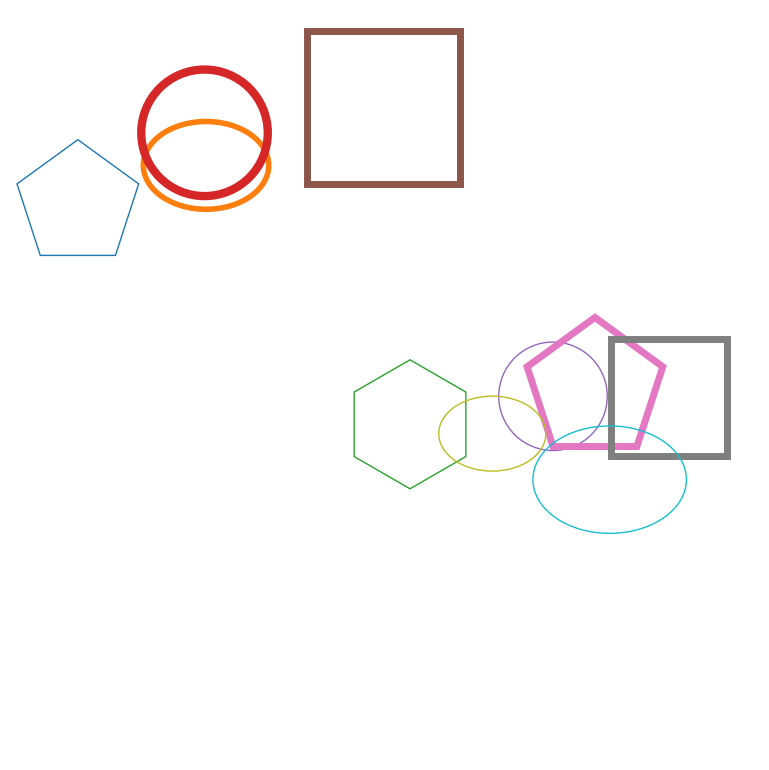[{"shape": "pentagon", "thickness": 0.5, "radius": 0.42, "center": [0.101, 0.736]}, {"shape": "oval", "thickness": 2, "radius": 0.41, "center": [0.268, 0.785]}, {"shape": "hexagon", "thickness": 0.5, "radius": 0.42, "center": [0.532, 0.449]}, {"shape": "circle", "thickness": 3, "radius": 0.41, "center": [0.266, 0.828]}, {"shape": "circle", "thickness": 0.5, "radius": 0.35, "center": [0.718, 0.485]}, {"shape": "square", "thickness": 2.5, "radius": 0.5, "center": [0.498, 0.86]}, {"shape": "pentagon", "thickness": 2.5, "radius": 0.46, "center": [0.773, 0.495]}, {"shape": "square", "thickness": 2.5, "radius": 0.38, "center": [0.869, 0.484]}, {"shape": "oval", "thickness": 0.5, "radius": 0.35, "center": [0.639, 0.437]}, {"shape": "oval", "thickness": 0.5, "radius": 0.5, "center": [0.792, 0.377]}]